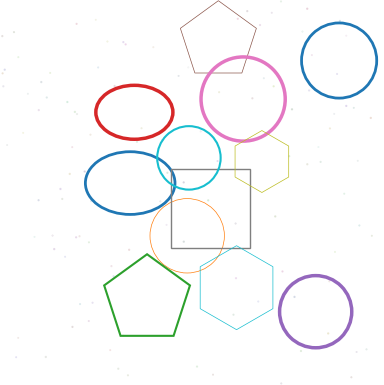[{"shape": "circle", "thickness": 2, "radius": 0.49, "center": [0.881, 0.843]}, {"shape": "oval", "thickness": 2, "radius": 0.58, "center": [0.338, 0.524]}, {"shape": "circle", "thickness": 0.5, "radius": 0.48, "center": [0.486, 0.388]}, {"shape": "pentagon", "thickness": 1.5, "radius": 0.59, "center": [0.382, 0.222]}, {"shape": "oval", "thickness": 2.5, "radius": 0.5, "center": [0.349, 0.708]}, {"shape": "circle", "thickness": 2.5, "radius": 0.47, "center": [0.82, 0.19]}, {"shape": "pentagon", "thickness": 0.5, "radius": 0.52, "center": [0.567, 0.894]}, {"shape": "circle", "thickness": 2.5, "radius": 0.55, "center": [0.632, 0.743]}, {"shape": "square", "thickness": 1, "radius": 0.51, "center": [0.546, 0.458]}, {"shape": "hexagon", "thickness": 0.5, "radius": 0.4, "center": [0.68, 0.58]}, {"shape": "circle", "thickness": 1.5, "radius": 0.41, "center": [0.491, 0.59]}, {"shape": "hexagon", "thickness": 0.5, "radius": 0.55, "center": [0.614, 0.253]}]